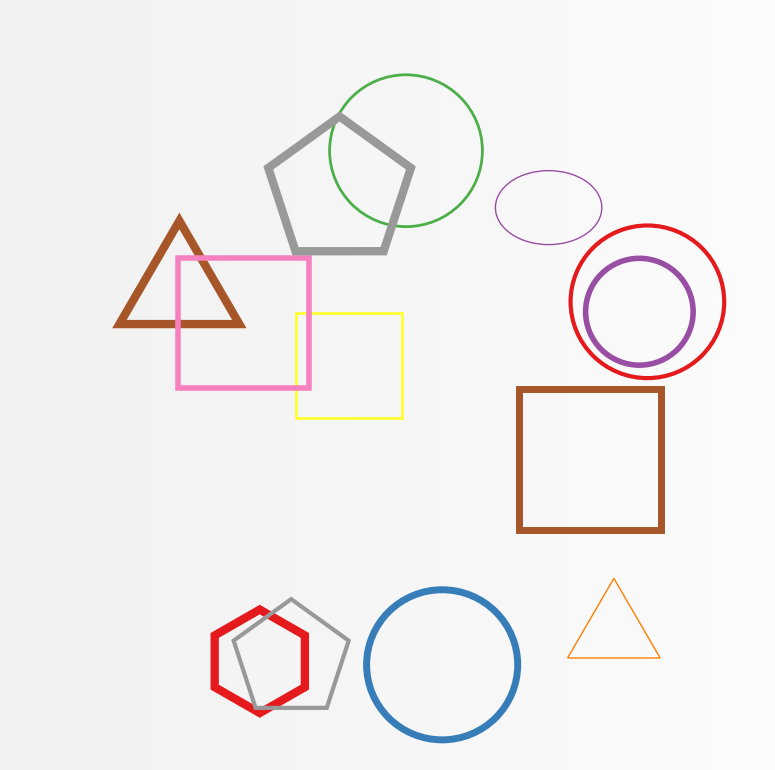[{"shape": "circle", "thickness": 1.5, "radius": 0.5, "center": [0.835, 0.608]}, {"shape": "hexagon", "thickness": 3, "radius": 0.34, "center": [0.335, 0.141]}, {"shape": "circle", "thickness": 2.5, "radius": 0.49, "center": [0.571, 0.137]}, {"shape": "circle", "thickness": 1, "radius": 0.49, "center": [0.524, 0.804]}, {"shape": "oval", "thickness": 0.5, "radius": 0.34, "center": [0.708, 0.73]}, {"shape": "circle", "thickness": 2, "radius": 0.35, "center": [0.825, 0.595]}, {"shape": "triangle", "thickness": 0.5, "radius": 0.34, "center": [0.792, 0.18]}, {"shape": "square", "thickness": 1, "radius": 0.34, "center": [0.451, 0.525]}, {"shape": "triangle", "thickness": 3, "radius": 0.45, "center": [0.231, 0.624]}, {"shape": "square", "thickness": 2.5, "radius": 0.46, "center": [0.761, 0.403]}, {"shape": "square", "thickness": 2, "radius": 0.42, "center": [0.315, 0.581]}, {"shape": "pentagon", "thickness": 3, "radius": 0.48, "center": [0.438, 0.752]}, {"shape": "pentagon", "thickness": 1.5, "radius": 0.39, "center": [0.376, 0.144]}]